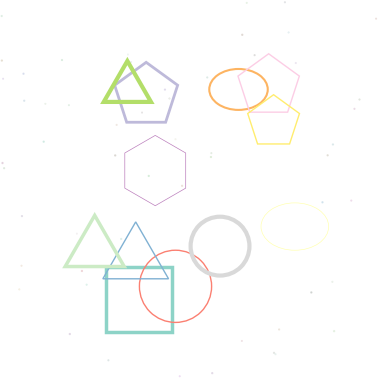[{"shape": "square", "thickness": 2.5, "radius": 0.42, "center": [0.361, 0.222]}, {"shape": "oval", "thickness": 0.5, "radius": 0.44, "center": [0.766, 0.412]}, {"shape": "pentagon", "thickness": 2, "radius": 0.43, "center": [0.38, 0.752]}, {"shape": "circle", "thickness": 1, "radius": 0.47, "center": [0.456, 0.256]}, {"shape": "triangle", "thickness": 1, "radius": 0.49, "center": [0.352, 0.325]}, {"shape": "oval", "thickness": 1.5, "radius": 0.38, "center": [0.62, 0.768]}, {"shape": "triangle", "thickness": 3, "radius": 0.35, "center": [0.331, 0.771]}, {"shape": "pentagon", "thickness": 1, "radius": 0.42, "center": [0.698, 0.776]}, {"shape": "circle", "thickness": 3, "radius": 0.38, "center": [0.571, 0.361]}, {"shape": "hexagon", "thickness": 0.5, "radius": 0.46, "center": [0.403, 0.557]}, {"shape": "triangle", "thickness": 2.5, "radius": 0.44, "center": [0.246, 0.352]}, {"shape": "pentagon", "thickness": 1, "radius": 0.35, "center": [0.711, 0.683]}]